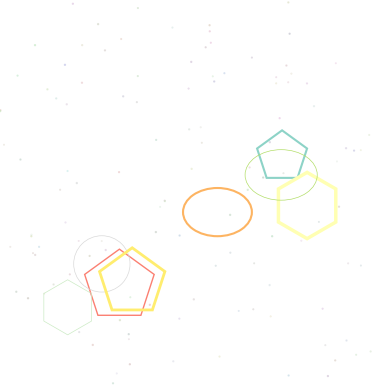[{"shape": "pentagon", "thickness": 1.5, "radius": 0.34, "center": [0.733, 0.593]}, {"shape": "hexagon", "thickness": 2.5, "radius": 0.43, "center": [0.798, 0.466]}, {"shape": "pentagon", "thickness": 1, "radius": 0.47, "center": [0.31, 0.258]}, {"shape": "oval", "thickness": 1.5, "radius": 0.45, "center": [0.565, 0.449]}, {"shape": "oval", "thickness": 0.5, "radius": 0.47, "center": [0.73, 0.546]}, {"shape": "circle", "thickness": 0.5, "radius": 0.37, "center": [0.265, 0.315]}, {"shape": "hexagon", "thickness": 0.5, "radius": 0.36, "center": [0.176, 0.202]}, {"shape": "pentagon", "thickness": 2, "radius": 0.45, "center": [0.343, 0.267]}]